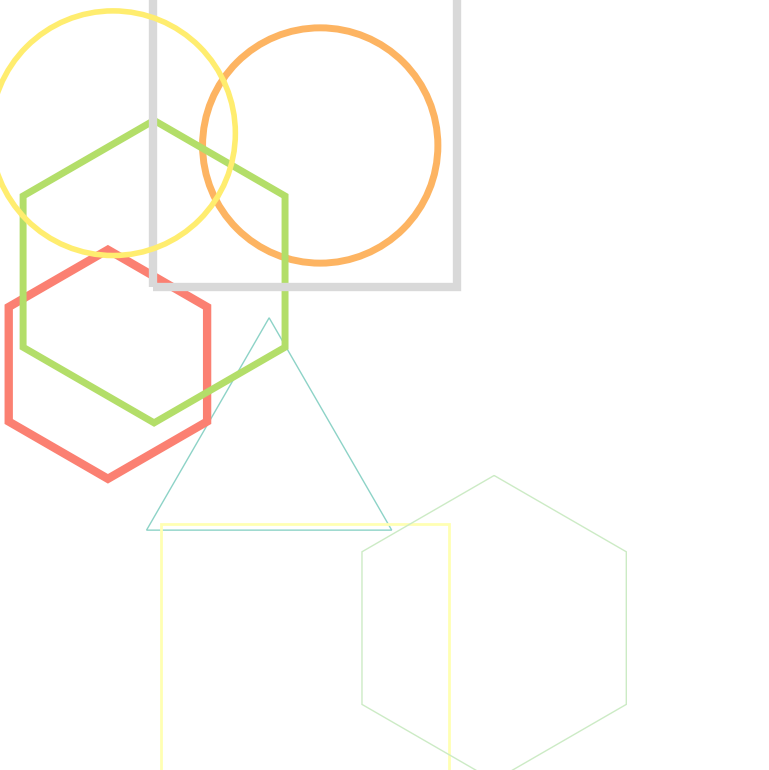[{"shape": "triangle", "thickness": 0.5, "radius": 0.92, "center": [0.35, 0.403]}, {"shape": "square", "thickness": 1, "radius": 0.93, "center": [0.396, 0.133]}, {"shape": "hexagon", "thickness": 3, "radius": 0.74, "center": [0.14, 0.527]}, {"shape": "circle", "thickness": 2.5, "radius": 0.76, "center": [0.416, 0.811]}, {"shape": "hexagon", "thickness": 2.5, "radius": 0.98, "center": [0.2, 0.647]}, {"shape": "square", "thickness": 3, "radius": 0.99, "center": [0.397, 0.825]}, {"shape": "hexagon", "thickness": 0.5, "radius": 0.99, "center": [0.642, 0.184]}, {"shape": "circle", "thickness": 2, "radius": 0.79, "center": [0.147, 0.827]}]